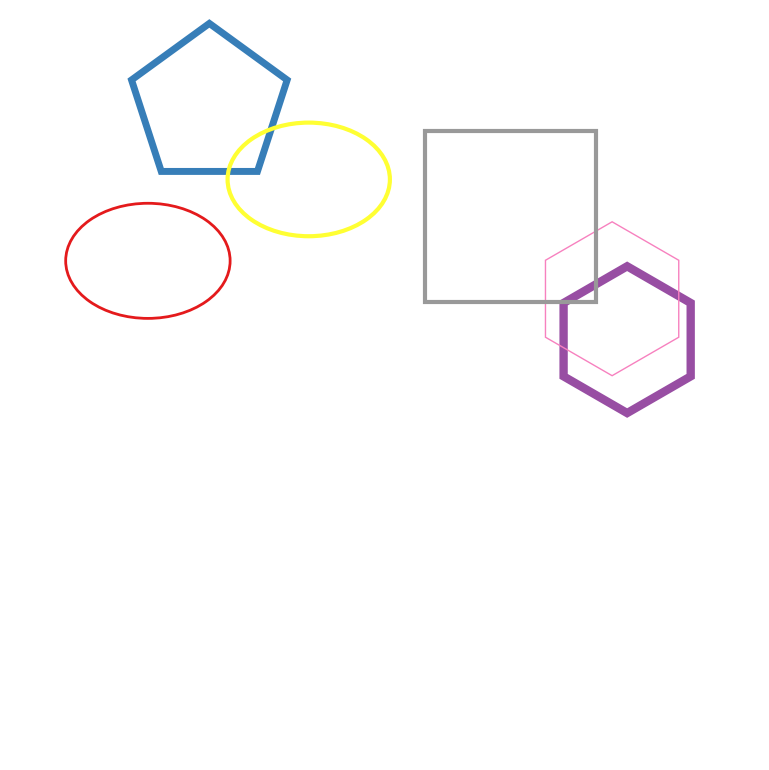[{"shape": "oval", "thickness": 1, "radius": 0.53, "center": [0.192, 0.661]}, {"shape": "pentagon", "thickness": 2.5, "radius": 0.53, "center": [0.272, 0.863]}, {"shape": "hexagon", "thickness": 3, "radius": 0.48, "center": [0.814, 0.559]}, {"shape": "oval", "thickness": 1.5, "radius": 0.53, "center": [0.401, 0.767]}, {"shape": "hexagon", "thickness": 0.5, "radius": 0.5, "center": [0.795, 0.612]}, {"shape": "square", "thickness": 1.5, "radius": 0.56, "center": [0.663, 0.719]}]